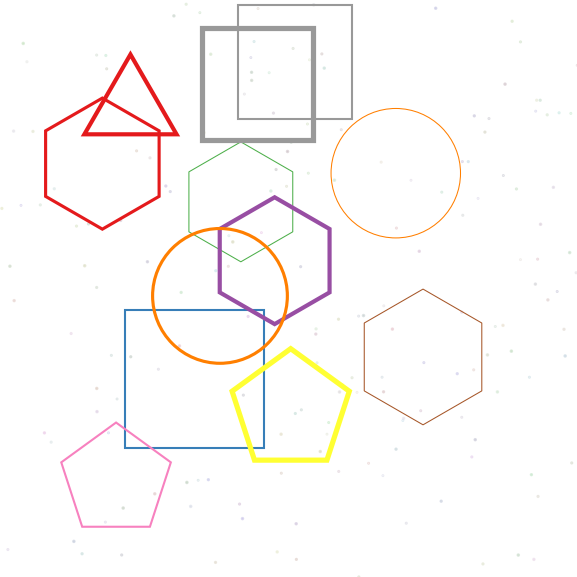[{"shape": "triangle", "thickness": 2, "radius": 0.46, "center": [0.226, 0.813]}, {"shape": "hexagon", "thickness": 1.5, "radius": 0.57, "center": [0.177, 0.716]}, {"shape": "square", "thickness": 1, "radius": 0.6, "center": [0.337, 0.344]}, {"shape": "hexagon", "thickness": 0.5, "radius": 0.52, "center": [0.417, 0.65]}, {"shape": "hexagon", "thickness": 2, "radius": 0.55, "center": [0.476, 0.548]}, {"shape": "circle", "thickness": 1.5, "radius": 0.58, "center": [0.381, 0.487]}, {"shape": "circle", "thickness": 0.5, "radius": 0.56, "center": [0.685, 0.699]}, {"shape": "pentagon", "thickness": 2.5, "radius": 0.53, "center": [0.503, 0.289]}, {"shape": "hexagon", "thickness": 0.5, "radius": 0.59, "center": [0.733, 0.381]}, {"shape": "pentagon", "thickness": 1, "radius": 0.5, "center": [0.201, 0.168]}, {"shape": "square", "thickness": 2.5, "radius": 0.48, "center": [0.446, 0.854]}, {"shape": "square", "thickness": 1, "radius": 0.49, "center": [0.511, 0.892]}]